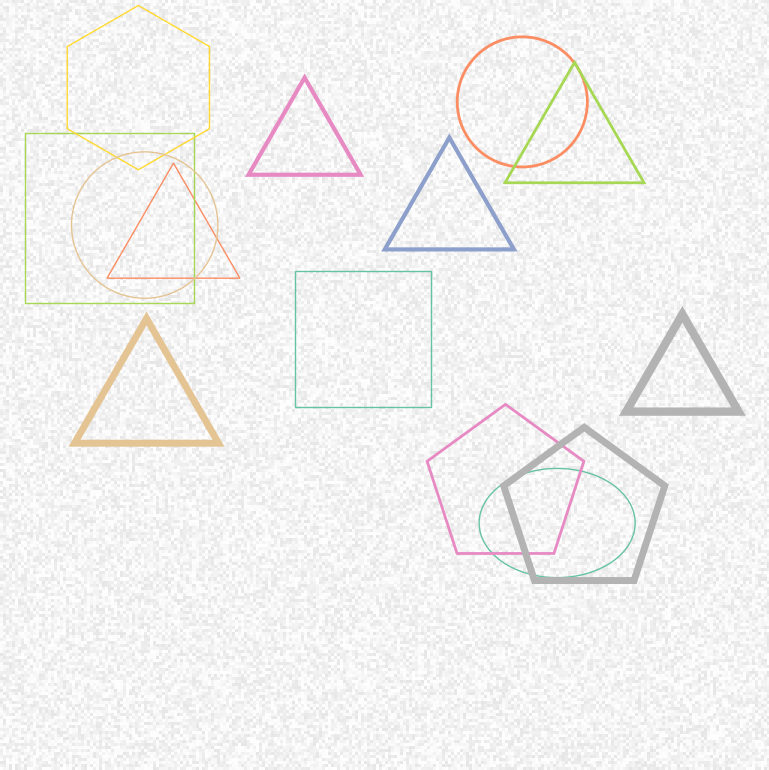[{"shape": "square", "thickness": 0.5, "radius": 0.44, "center": [0.471, 0.56]}, {"shape": "oval", "thickness": 0.5, "radius": 0.51, "center": [0.724, 0.321]}, {"shape": "triangle", "thickness": 0.5, "radius": 0.5, "center": [0.225, 0.689]}, {"shape": "circle", "thickness": 1, "radius": 0.42, "center": [0.678, 0.868]}, {"shape": "triangle", "thickness": 1.5, "radius": 0.48, "center": [0.584, 0.725]}, {"shape": "triangle", "thickness": 1.5, "radius": 0.42, "center": [0.396, 0.815]}, {"shape": "pentagon", "thickness": 1, "radius": 0.54, "center": [0.656, 0.368]}, {"shape": "triangle", "thickness": 1, "radius": 0.52, "center": [0.746, 0.815]}, {"shape": "square", "thickness": 0.5, "radius": 0.55, "center": [0.142, 0.717]}, {"shape": "hexagon", "thickness": 0.5, "radius": 0.53, "center": [0.18, 0.886]}, {"shape": "circle", "thickness": 0.5, "radius": 0.48, "center": [0.188, 0.708]}, {"shape": "triangle", "thickness": 2.5, "radius": 0.54, "center": [0.19, 0.478]}, {"shape": "pentagon", "thickness": 2.5, "radius": 0.55, "center": [0.759, 0.335]}, {"shape": "triangle", "thickness": 3, "radius": 0.42, "center": [0.886, 0.508]}]